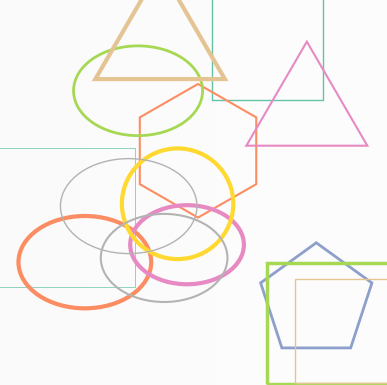[{"shape": "square", "thickness": 0.5, "radius": 0.9, "center": [0.168, 0.435]}, {"shape": "square", "thickness": 1, "radius": 0.72, "center": [0.691, 0.884]}, {"shape": "hexagon", "thickness": 1.5, "radius": 0.87, "center": [0.511, 0.608]}, {"shape": "oval", "thickness": 3, "radius": 0.86, "center": [0.219, 0.319]}, {"shape": "pentagon", "thickness": 2, "radius": 0.75, "center": [0.816, 0.218]}, {"shape": "triangle", "thickness": 1.5, "radius": 0.9, "center": [0.792, 0.712]}, {"shape": "oval", "thickness": 3, "radius": 0.73, "center": [0.483, 0.364]}, {"shape": "square", "thickness": 2.5, "radius": 0.79, "center": [0.845, 0.159]}, {"shape": "oval", "thickness": 2, "radius": 0.83, "center": [0.356, 0.764]}, {"shape": "circle", "thickness": 3, "radius": 0.72, "center": [0.458, 0.471]}, {"shape": "triangle", "thickness": 3, "radius": 0.96, "center": [0.413, 0.891]}, {"shape": "square", "thickness": 1, "radius": 0.68, "center": [0.897, 0.14]}, {"shape": "oval", "thickness": 1, "radius": 0.88, "center": [0.332, 0.465]}, {"shape": "oval", "thickness": 1.5, "radius": 0.82, "center": [0.424, 0.33]}]